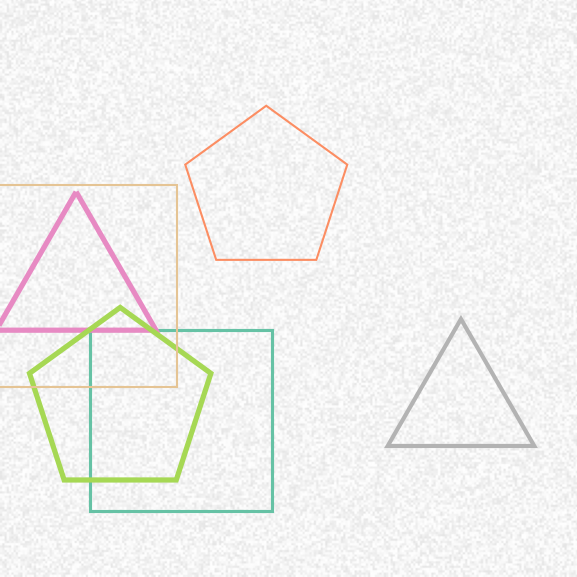[{"shape": "square", "thickness": 1.5, "radius": 0.79, "center": [0.313, 0.271]}, {"shape": "pentagon", "thickness": 1, "radius": 0.74, "center": [0.461, 0.669]}, {"shape": "triangle", "thickness": 2.5, "radius": 0.8, "center": [0.132, 0.507]}, {"shape": "pentagon", "thickness": 2.5, "radius": 0.83, "center": [0.208, 0.302]}, {"shape": "square", "thickness": 1, "radius": 0.87, "center": [0.132, 0.505]}, {"shape": "triangle", "thickness": 2, "radius": 0.73, "center": [0.798, 0.3]}]